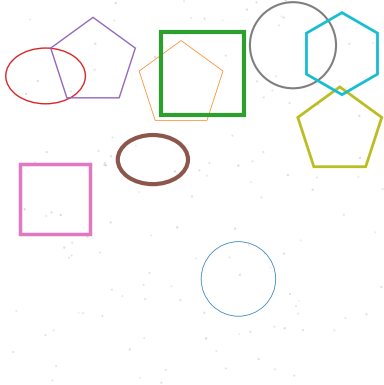[{"shape": "circle", "thickness": 0.5, "radius": 0.48, "center": [0.619, 0.275]}, {"shape": "pentagon", "thickness": 0.5, "radius": 0.57, "center": [0.47, 0.78]}, {"shape": "square", "thickness": 3, "radius": 0.54, "center": [0.525, 0.81]}, {"shape": "oval", "thickness": 1, "radius": 0.52, "center": [0.118, 0.803]}, {"shape": "pentagon", "thickness": 1, "radius": 0.58, "center": [0.242, 0.839]}, {"shape": "oval", "thickness": 3, "radius": 0.46, "center": [0.397, 0.586]}, {"shape": "square", "thickness": 2.5, "radius": 0.45, "center": [0.142, 0.483]}, {"shape": "circle", "thickness": 1.5, "radius": 0.56, "center": [0.761, 0.882]}, {"shape": "pentagon", "thickness": 2, "radius": 0.57, "center": [0.883, 0.66]}, {"shape": "hexagon", "thickness": 2, "radius": 0.53, "center": [0.888, 0.861]}]